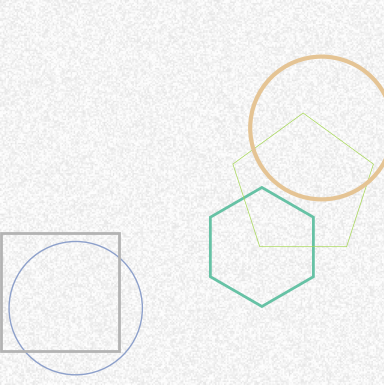[{"shape": "hexagon", "thickness": 2, "radius": 0.77, "center": [0.68, 0.359]}, {"shape": "circle", "thickness": 1, "radius": 0.87, "center": [0.197, 0.2]}, {"shape": "pentagon", "thickness": 0.5, "radius": 0.96, "center": [0.787, 0.515]}, {"shape": "circle", "thickness": 3, "radius": 0.93, "center": [0.835, 0.668]}, {"shape": "square", "thickness": 2, "radius": 0.76, "center": [0.155, 0.241]}]